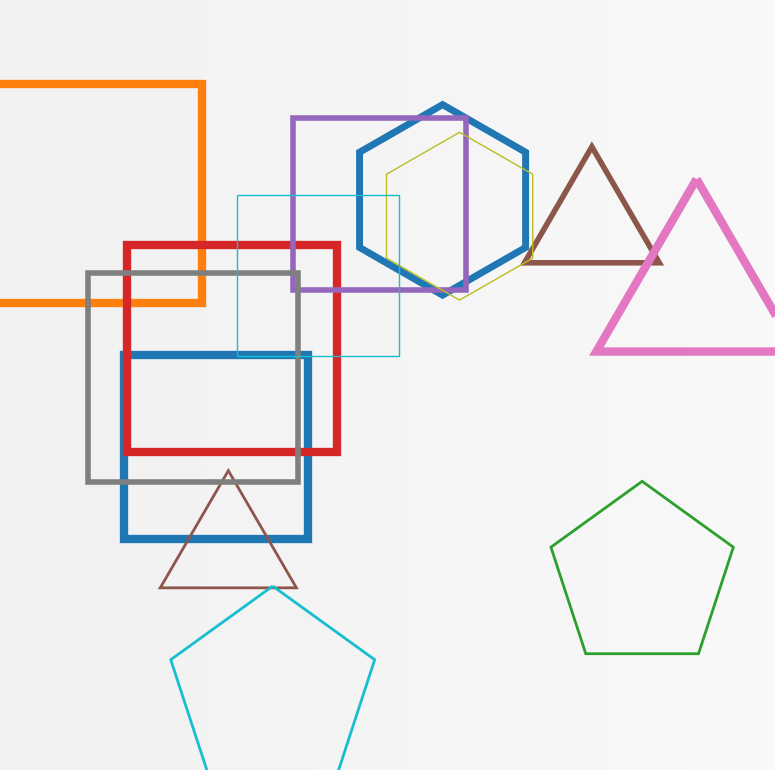[{"shape": "square", "thickness": 3, "radius": 0.6, "center": [0.279, 0.419]}, {"shape": "hexagon", "thickness": 2.5, "radius": 0.62, "center": [0.571, 0.74]}, {"shape": "square", "thickness": 3, "radius": 0.71, "center": [0.118, 0.749]}, {"shape": "pentagon", "thickness": 1, "radius": 0.62, "center": [0.829, 0.251]}, {"shape": "square", "thickness": 3, "radius": 0.67, "center": [0.299, 0.547]}, {"shape": "square", "thickness": 2, "radius": 0.56, "center": [0.49, 0.735]}, {"shape": "triangle", "thickness": 1, "radius": 0.51, "center": [0.295, 0.287]}, {"shape": "triangle", "thickness": 2, "radius": 0.5, "center": [0.764, 0.709]}, {"shape": "triangle", "thickness": 3, "radius": 0.75, "center": [0.899, 0.618]}, {"shape": "square", "thickness": 2, "radius": 0.68, "center": [0.25, 0.51]}, {"shape": "hexagon", "thickness": 0.5, "radius": 0.54, "center": [0.593, 0.719]}, {"shape": "square", "thickness": 0.5, "radius": 0.52, "center": [0.411, 0.642]}, {"shape": "pentagon", "thickness": 1, "radius": 0.69, "center": [0.352, 0.1]}]